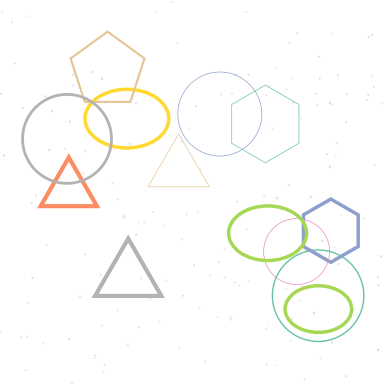[{"shape": "circle", "thickness": 1, "radius": 0.59, "center": [0.826, 0.232]}, {"shape": "hexagon", "thickness": 0.5, "radius": 0.5, "center": [0.689, 0.678]}, {"shape": "triangle", "thickness": 3, "radius": 0.42, "center": [0.179, 0.507]}, {"shape": "hexagon", "thickness": 2.5, "radius": 0.41, "center": [0.859, 0.401]}, {"shape": "circle", "thickness": 0.5, "radius": 0.55, "center": [0.571, 0.704]}, {"shape": "circle", "thickness": 0.5, "radius": 0.43, "center": [0.771, 0.347]}, {"shape": "oval", "thickness": 2.5, "radius": 0.43, "center": [0.827, 0.197]}, {"shape": "oval", "thickness": 2.5, "radius": 0.51, "center": [0.695, 0.394]}, {"shape": "oval", "thickness": 2.5, "radius": 0.54, "center": [0.33, 0.692]}, {"shape": "triangle", "thickness": 0.5, "radius": 0.46, "center": [0.464, 0.561]}, {"shape": "pentagon", "thickness": 1.5, "radius": 0.5, "center": [0.279, 0.817]}, {"shape": "triangle", "thickness": 3, "radius": 0.5, "center": [0.333, 0.281]}, {"shape": "circle", "thickness": 2, "radius": 0.58, "center": [0.174, 0.639]}]